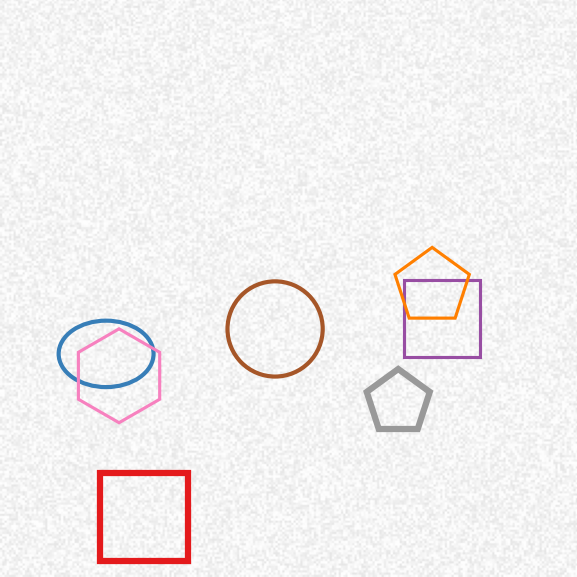[{"shape": "square", "thickness": 3, "radius": 0.38, "center": [0.249, 0.104]}, {"shape": "oval", "thickness": 2, "radius": 0.41, "center": [0.184, 0.386]}, {"shape": "square", "thickness": 1.5, "radius": 0.33, "center": [0.766, 0.448]}, {"shape": "pentagon", "thickness": 1.5, "radius": 0.34, "center": [0.748, 0.503]}, {"shape": "circle", "thickness": 2, "radius": 0.41, "center": [0.476, 0.43]}, {"shape": "hexagon", "thickness": 1.5, "radius": 0.41, "center": [0.206, 0.348]}, {"shape": "pentagon", "thickness": 3, "radius": 0.29, "center": [0.69, 0.303]}]